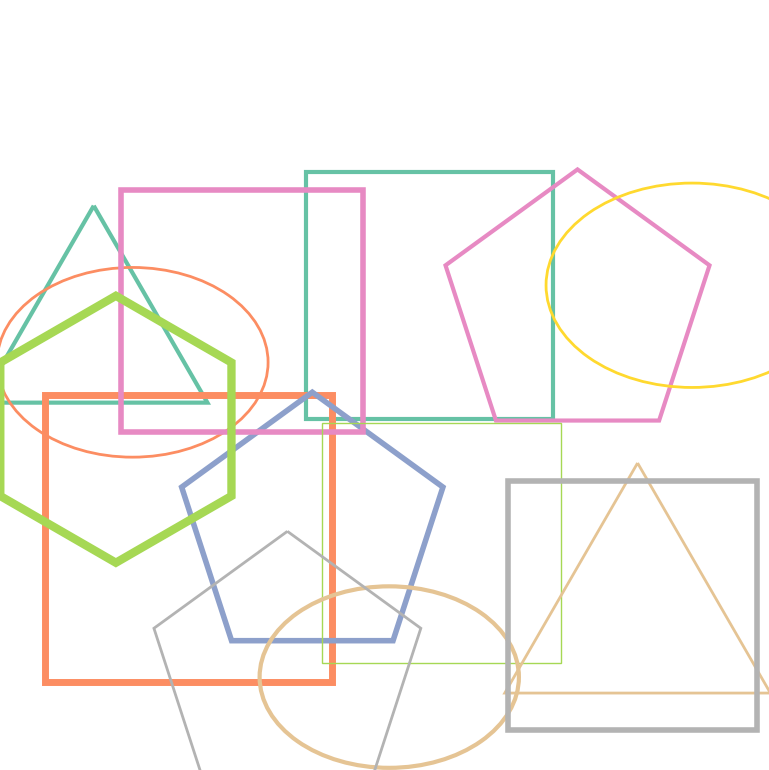[{"shape": "square", "thickness": 1.5, "radius": 0.8, "center": [0.558, 0.616]}, {"shape": "triangle", "thickness": 1.5, "radius": 0.85, "center": [0.122, 0.562]}, {"shape": "oval", "thickness": 1, "radius": 0.88, "center": [0.172, 0.529]}, {"shape": "square", "thickness": 2.5, "radius": 0.93, "center": [0.244, 0.301]}, {"shape": "pentagon", "thickness": 2, "radius": 0.89, "center": [0.406, 0.312]}, {"shape": "square", "thickness": 2, "radius": 0.79, "center": [0.314, 0.596]}, {"shape": "pentagon", "thickness": 1.5, "radius": 0.9, "center": [0.75, 0.6]}, {"shape": "hexagon", "thickness": 3, "radius": 0.87, "center": [0.15, 0.443]}, {"shape": "square", "thickness": 0.5, "radius": 0.78, "center": [0.573, 0.295]}, {"shape": "oval", "thickness": 1, "radius": 0.95, "center": [0.899, 0.63]}, {"shape": "triangle", "thickness": 1, "radius": 1.0, "center": [0.828, 0.2]}, {"shape": "oval", "thickness": 1.5, "radius": 0.84, "center": [0.506, 0.121]}, {"shape": "pentagon", "thickness": 1, "radius": 0.91, "center": [0.373, 0.128]}, {"shape": "square", "thickness": 2, "radius": 0.81, "center": [0.822, 0.213]}]